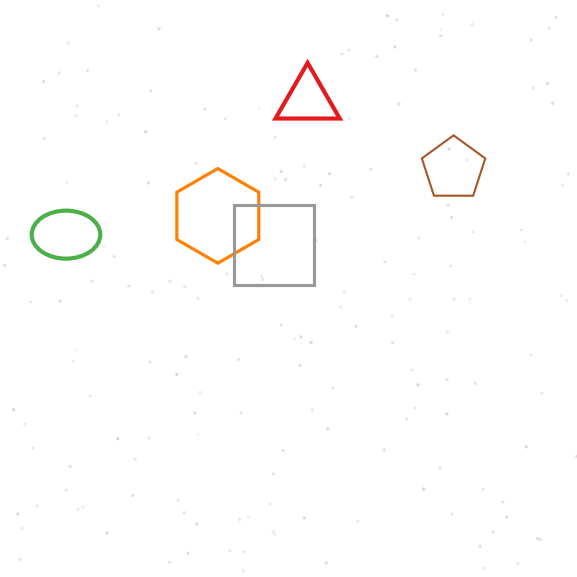[{"shape": "triangle", "thickness": 2, "radius": 0.32, "center": [0.533, 0.826]}, {"shape": "oval", "thickness": 2, "radius": 0.3, "center": [0.114, 0.593]}, {"shape": "hexagon", "thickness": 1.5, "radius": 0.41, "center": [0.377, 0.625]}, {"shape": "pentagon", "thickness": 1, "radius": 0.29, "center": [0.785, 0.707]}, {"shape": "square", "thickness": 1.5, "radius": 0.35, "center": [0.475, 0.574]}]